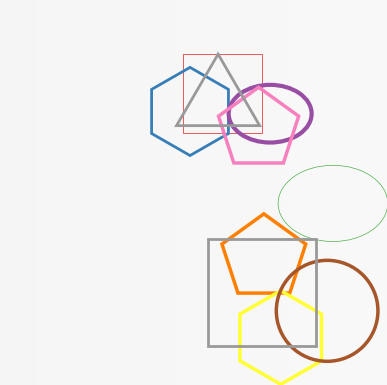[{"shape": "square", "thickness": 0.5, "radius": 0.51, "center": [0.574, 0.758]}, {"shape": "hexagon", "thickness": 2, "radius": 0.57, "center": [0.49, 0.711]}, {"shape": "oval", "thickness": 0.5, "radius": 0.71, "center": [0.859, 0.472]}, {"shape": "oval", "thickness": 3, "radius": 0.54, "center": [0.697, 0.705]}, {"shape": "pentagon", "thickness": 2.5, "radius": 0.57, "center": [0.681, 0.331]}, {"shape": "hexagon", "thickness": 2.5, "radius": 0.61, "center": [0.724, 0.123]}, {"shape": "circle", "thickness": 2.5, "radius": 0.66, "center": [0.844, 0.193]}, {"shape": "pentagon", "thickness": 2.5, "radius": 0.54, "center": [0.667, 0.665]}, {"shape": "square", "thickness": 2, "radius": 0.7, "center": [0.677, 0.24]}, {"shape": "triangle", "thickness": 2, "radius": 0.62, "center": [0.563, 0.736]}]